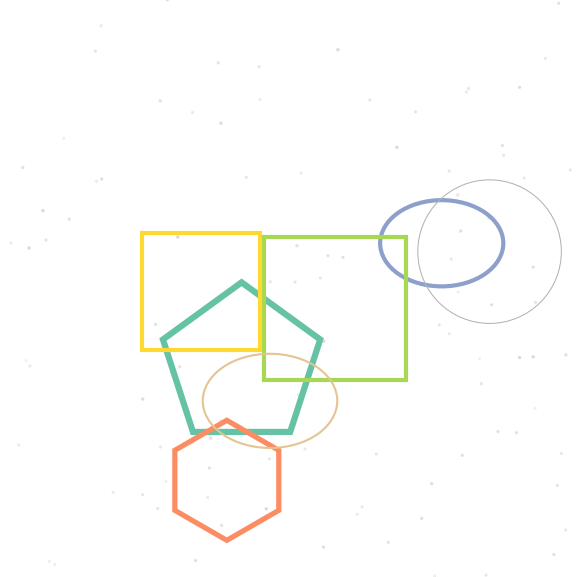[{"shape": "pentagon", "thickness": 3, "radius": 0.72, "center": [0.418, 0.367]}, {"shape": "hexagon", "thickness": 2.5, "radius": 0.52, "center": [0.393, 0.167]}, {"shape": "oval", "thickness": 2, "radius": 0.53, "center": [0.765, 0.578]}, {"shape": "square", "thickness": 2, "radius": 0.62, "center": [0.581, 0.465]}, {"shape": "square", "thickness": 2, "radius": 0.51, "center": [0.348, 0.494]}, {"shape": "oval", "thickness": 1, "radius": 0.58, "center": [0.468, 0.305]}, {"shape": "circle", "thickness": 0.5, "radius": 0.62, "center": [0.848, 0.563]}]